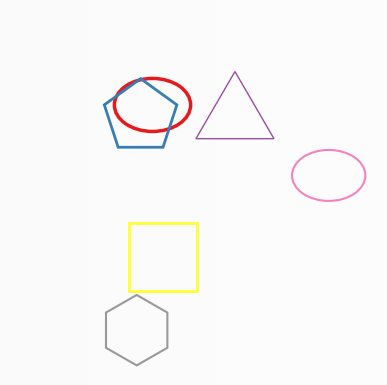[{"shape": "oval", "thickness": 2.5, "radius": 0.49, "center": [0.394, 0.727]}, {"shape": "pentagon", "thickness": 2, "radius": 0.49, "center": [0.363, 0.697]}, {"shape": "triangle", "thickness": 1, "radius": 0.58, "center": [0.606, 0.698]}, {"shape": "square", "thickness": 2, "radius": 0.44, "center": [0.421, 0.332]}, {"shape": "oval", "thickness": 1.5, "radius": 0.47, "center": [0.848, 0.544]}, {"shape": "hexagon", "thickness": 1.5, "radius": 0.46, "center": [0.353, 0.142]}]